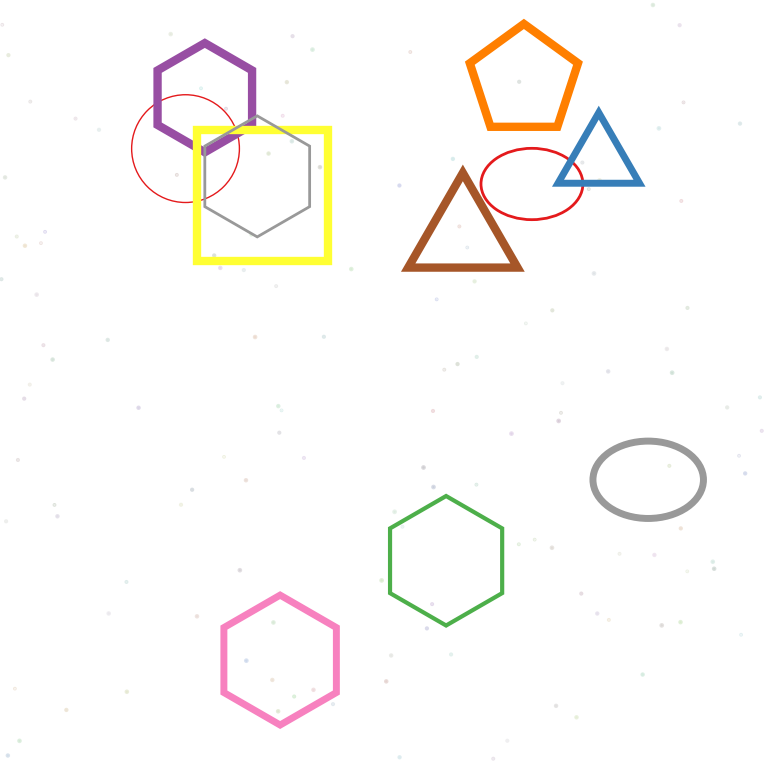[{"shape": "circle", "thickness": 0.5, "radius": 0.35, "center": [0.241, 0.807]}, {"shape": "oval", "thickness": 1, "radius": 0.33, "center": [0.691, 0.761]}, {"shape": "triangle", "thickness": 2.5, "radius": 0.31, "center": [0.778, 0.793]}, {"shape": "hexagon", "thickness": 1.5, "radius": 0.42, "center": [0.579, 0.272]}, {"shape": "hexagon", "thickness": 3, "radius": 0.35, "center": [0.266, 0.873]}, {"shape": "pentagon", "thickness": 3, "radius": 0.37, "center": [0.68, 0.895]}, {"shape": "square", "thickness": 3, "radius": 0.42, "center": [0.341, 0.746]}, {"shape": "triangle", "thickness": 3, "radius": 0.41, "center": [0.601, 0.693]}, {"shape": "hexagon", "thickness": 2.5, "radius": 0.42, "center": [0.364, 0.143]}, {"shape": "oval", "thickness": 2.5, "radius": 0.36, "center": [0.842, 0.377]}, {"shape": "hexagon", "thickness": 1, "radius": 0.39, "center": [0.334, 0.771]}]